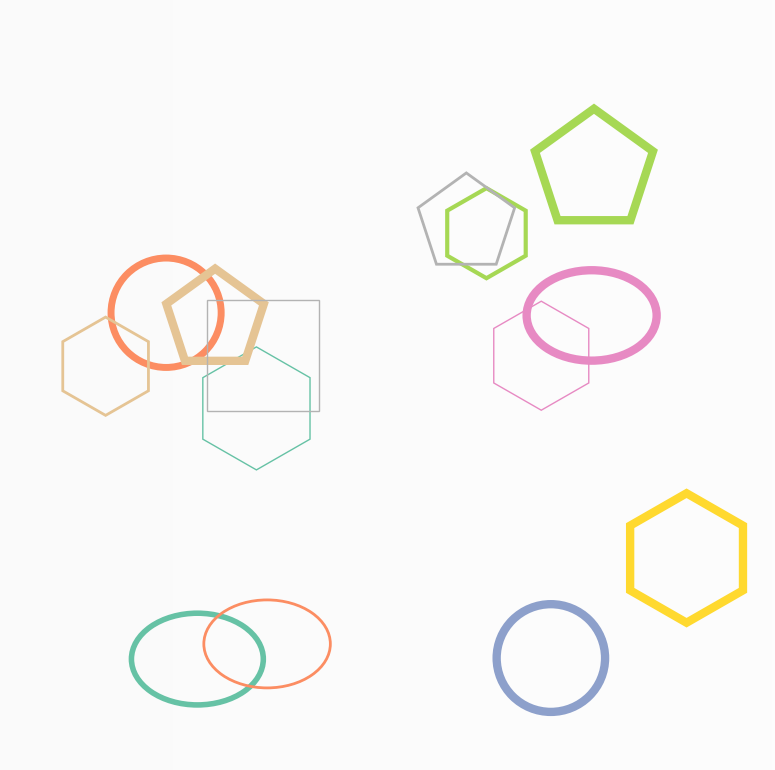[{"shape": "hexagon", "thickness": 0.5, "radius": 0.4, "center": [0.331, 0.47]}, {"shape": "oval", "thickness": 2, "radius": 0.43, "center": [0.255, 0.144]}, {"shape": "circle", "thickness": 2.5, "radius": 0.36, "center": [0.214, 0.594]}, {"shape": "oval", "thickness": 1, "radius": 0.41, "center": [0.345, 0.164]}, {"shape": "circle", "thickness": 3, "radius": 0.35, "center": [0.711, 0.145]}, {"shape": "oval", "thickness": 3, "radius": 0.42, "center": [0.763, 0.59]}, {"shape": "hexagon", "thickness": 0.5, "radius": 0.35, "center": [0.698, 0.538]}, {"shape": "pentagon", "thickness": 3, "radius": 0.4, "center": [0.766, 0.779]}, {"shape": "hexagon", "thickness": 1.5, "radius": 0.29, "center": [0.628, 0.697]}, {"shape": "hexagon", "thickness": 3, "radius": 0.42, "center": [0.886, 0.275]}, {"shape": "hexagon", "thickness": 1, "radius": 0.32, "center": [0.136, 0.524]}, {"shape": "pentagon", "thickness": 3, "radius": 0.33, "center": [0.278, 0.585]}, {"shape": "pentagon", "thickness": 1, "radius": 0.33, "center": [0.602, 0.71]}, {"shape": "square", "thickness": 0.5, "radius": 0.36, "center": [0.339, 0.538]}]